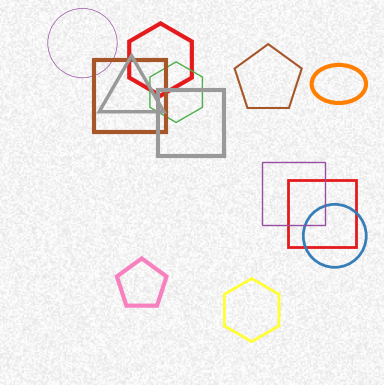[{"shape": "hexagon", "thickness": 3, "radius": 0.47, "center": [0.417, 0.845]}, {"shape": "square", "thickness": 2, "radius": 0.44, "center": [0.836, 0.446]}, {"shape": "circle", "thickness": 2, "radius": 0.41, "center": [0.87, 0.387]}, {"shape": "hexagon", "thickness": 1, "radius": 0.39, "center": [0.458, 0.761]}, {"shape": "circle", "thickness": 0.5, "radius": 0.45, "center": [0.214, 0.888]}, {"shape": "square", "thickness": 1, "radius": 0.41, "center": [0.763, 0.498]}, {"shape": "oval", "thickness": 3, "radius": 0.35, "center": [0.88, 0.782]}, {"shape": "hexagon", "thickness": 2, "radius": 0.41, "center": [0.654, 0.195]}, {"shape": "square", "thickness": 3, "radius": 0.47, "center": [0.338, 0.751]}, {"shape": "pentagon", "thickness": 1.5, "radius": 0.46, "center": [0.697, 0.794]}, {"shape": "pentagon", "thickness": 3, "radius": 0.34, "center": [0.368, 0.261]}, {"shape": "triangle", "thickness": 2.5, "radius": 0.48, "center": [0.342, 0.758]}, {"shape": "square", "thickness": 3, "radius": 0.43, "center": [0.496, 0.681]}]